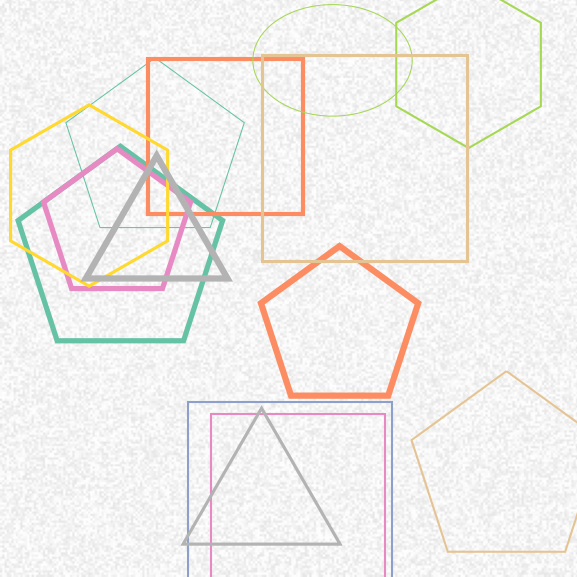[{"shape": "pentagon", "thickness": 0.5, "radius": 0.81, "center": [0.269, 0.736]}, {"shape": "pentagon", "thickness": 2.5, "radius": 0.93, "center": [0.208, 0.56]}, {"shape": "pentagon", "thickness": 3, "radius": 0.72, "center": [0.588, 0.43]}, {"shape": "square", "thickness": 2, "radius": 0.67, "center": [0.391, 0.763]}, {"shape": "square", "thickness": 1, "radius": 0.88, "center": [0.502, 0.127]}, {"shape": "pentagon", "thickness": 2.5, "radius": 0.67, "center": [0.203, 0.608]}, {"shape": "square", "thickness": 1, "radius": 0.75, "center": [0.516, 0.133]}, {"shape": "hexagon", "thickness": 1, "radius": 0.72, "center": [0.811, 0.887]}, {"shape": "oval", "thickness": 0.5, "radius": 0.69, "center": [0.576, 0.895]}, {"shape": "hexagon", "thickness": 1.5, "radius": 0.78, "center": [0.154, 0.661]}, {"shape": "pentagon", "thickness": 1, "radius": 0.86, "center": [0.877, 0.184]}, {"shape": "square", "thickness": 1.5, "radius": 0.89, "center": [0.631, 0.726]}, {"shape": "triangle", "thickness": 3, "radius": 0.71, "center": [0.271, 0.588]}, {"shape": "triangle", "thickness": 1.5, "radius": 0.78, "center": [0.453, 0.135]}]